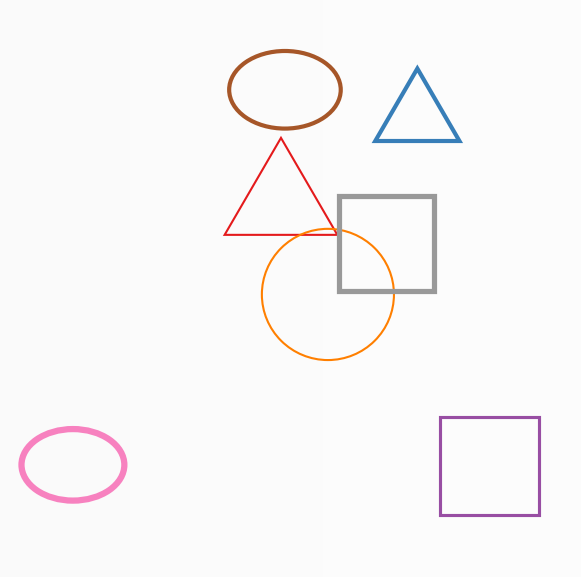[{"shape": "triangle", "thickness": 1, "radius": 0.56, "center": [0.483, 0.648]}, {"shape": "triangle", "thickness": 2, "radius": 0.42, "center": [0.718, 0.797]}, {"shape": "square", "thickness": 1.5, "radius": 0.43, "center": [0.842, 0.193]}, {"shape": "circle", "thickness": 1, "radius": 0.57, "center": [0.564, 0.489]}, {"shape": "oval", "thickness": 2, "radius": 0.48, "center": [0.49, 0.844]}, {"shape": "oval", "thickness": 3, "radius": 0.44, "center": [0.125, 0.194]}, {"shape": "square", "thickness": 2.5, "radius": 0.41, "center": [0.665, 0.577]}]